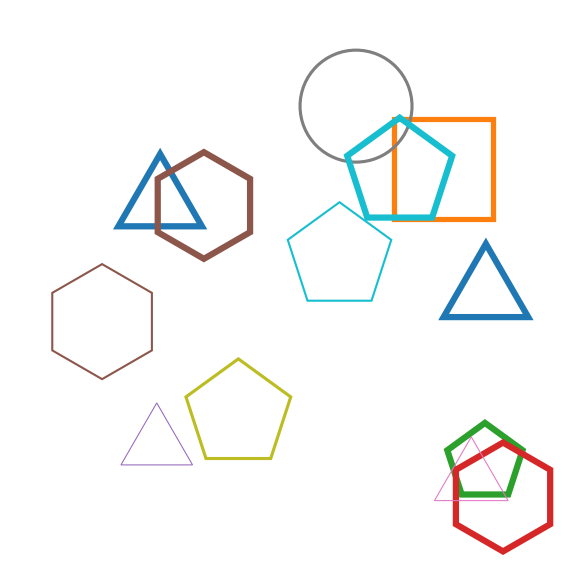[{"shape": "triangle", "thickness": 3, "radius": 0.42, "center": [0.277, 0.649]}, {"shape": "triangle", "thickness": 3, "radius": 0.42, "center": [0.841, 0.492]}, {"shape": "square", "thickness": 2.5, "radius": 0.43, "center": [0.768, 0.707]}, {"shape": "pentagon", "thickness": 3, "radius": 0.34, "center": [0.84, 0.198]}, {"shape": "hexagon", "thickness": 3, "radius": 0.47, "center": [0.871, 0.139]}, {"shape": "triangle", "thickness": 0.5, "radius": 0.36, "center": [0.271, 0.23]}, {"shape": "hexagon", "thickness": 3, "radius": 0.46, "center": [0.353, 0.643]}, {"shape": "hexagon", "thickness": 1, "radius": 0.5, "center": [0.177, 0.442]}, {"shape": "triangle", "thickness": 0.5, "radius": 0.37, "center": [0.816, 0.169]}, {"shape": "circle", "thickness": 1.5, "radius": 0.48, "center": [0.617, 0.815]}, {"shape": "pentagon", "thickness": 1.5, "radius": 0.48, "center": [0.413, 0.282]}, {"shape": "pentagon", "thickness": 3, "radius": 0.48, "center": [0.692, 0.7]}, {"shape": "pentagon", "thickness": 1, "radius": 0.47, "center": [0.588, 0.555]}]